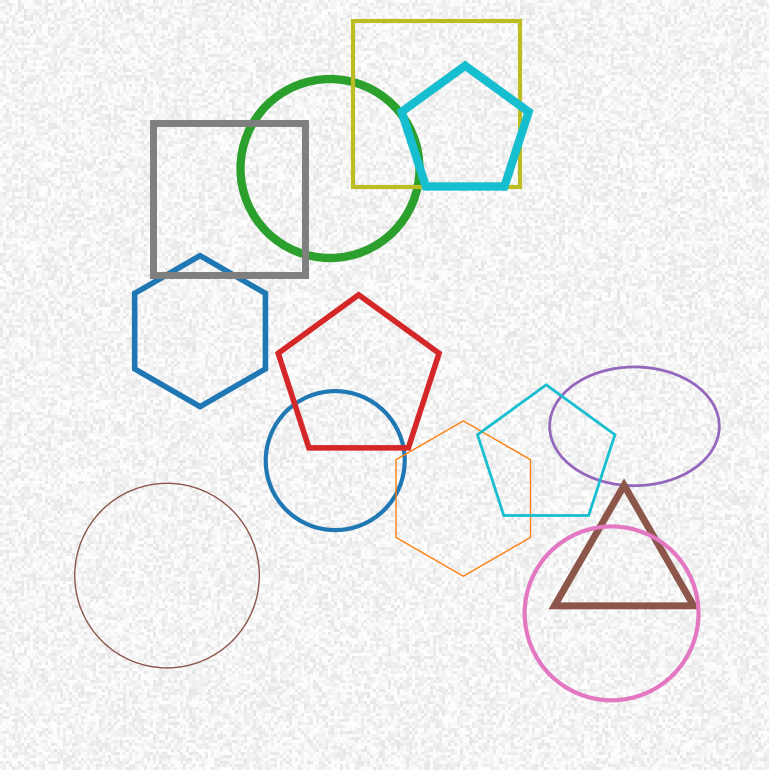[{"shape": "hexagon", "thickness": 2, "radius": 0.49, "center": [0.26, 0.57]}, {"shape": "circle", "thickness": 1.5, "radius": 0.45, "center": [0.435, 0.402]}, {"shape": "hexagon", "thickness": 0.5, "radius": 0.5, "center": [0.602, 0.353]}, {"shape": "circle", "thickness": 3, "radius": 0.58, "center": [0.429, 0.781]}, {"shape": "pentagon", "thickness": 2, "radius": 0.55, "center": [0.466, 0.507]}, {"shape": "oval", "thickness": 1, "radius": 0.55, "center": [0.824, 0.446]}, {"shape": "triangle", "thickness": 2.5, "radius": 0.52, "center": [0.811, 0.265]}, {"shape": "circle", "thickness": 0.5, "radius": 0.6, "center": [0.217, 0.252]}, {"shape": "circle", "thickness": 1.5, "radius": 0.56, "center": [0.794, 0.203]}, {"shape": "square", "thickness": 2.5, "radius": 0.49, "center": [0.297, 0.741]}, {"shape": "square", "thickness": 1.5, "radius": 0.54, "center": [0.567, 0.865]}, {"shape": "pentagon", "thickness": 3, "radius": 0.43, "center": [0.604, 0.828]}, {"shape": "pentagon", "thickness": 1, "radius": 0.47, "center": [0.709, 0.406]}]